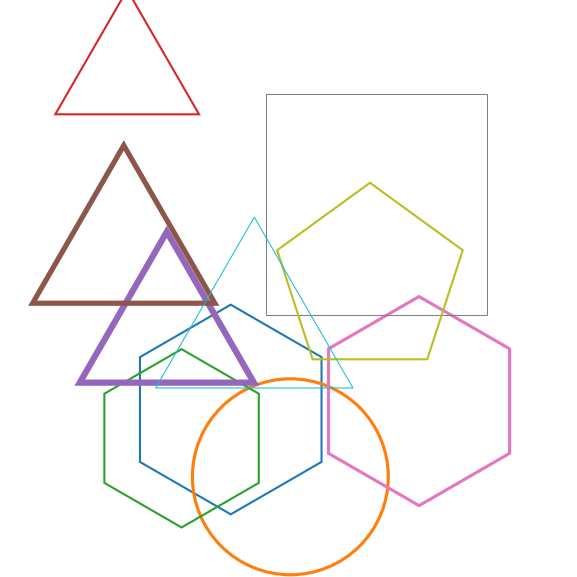[{"shape": "hexagon", "thickness": 1, "radius": 0.91, "center": [0.4, 0.29]}, {"shape": "circle", "thickness": 1.5, "radius": 0.85, "center": [0.503, 0.174]}, {"shape": "hexagon", "thickness": 1, "radius": 0.77, "center": [0.314, 0.24]}, {"shape": "triangle", "thickness": 1, "radius": 0.72, "center": [0.22, 0.873]}, {"shape": "triangle", "thickness": 3, "radius": 0.87, "center": [0.289, 0.424]}, {"shape": "triangle", "thickness": 2.5, "radius": 0.91, "center": [0.214, 0.565]}, {"shape": "hexagon", "thickness": 1.5, "radius": 0.91, "center": [0.726, 0.305]}, {"shape": "square", "thickness": 0.5, "radius": 0.96, "center": [0.652, 0.644]}, {"shape": "pentagon", "thickness": 1, "radius": 0.84, "center": [0.641, 0.514]}, {"shape": "triangle", "thickness": 0.5, "radius": 0.99, "center": [0.44, 0.426]}]